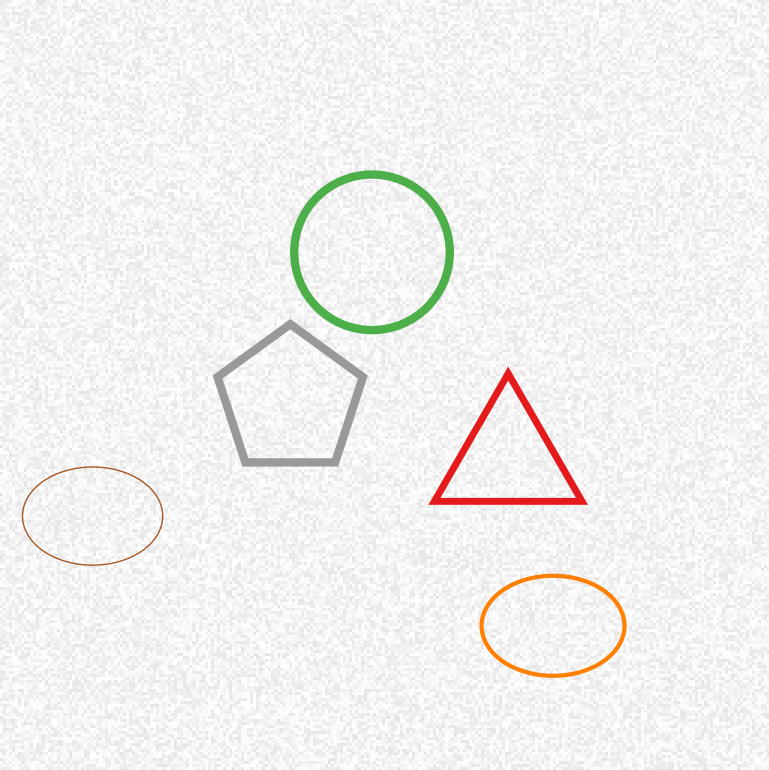[{"shape": "triangle", "thickness": 2.5, "radius": 0.55, "center": [0.66, 0.404]}, {"shape": "circle", "thickness": 3, "radius": 0.51, "center": [0.483, 0.672]}, {"shape": "oval", "thickness": 1.5, "radius": 0.46, "center": [0.718, 0.187]}, {"shape": "oval", "thickness": 0.5, "radius": 0.46, "center": [0.12, 0.33]}, {"shape": "pentagon", "thickness": 3, "radius": 0.5, "center": [0.377, 0.48]}]